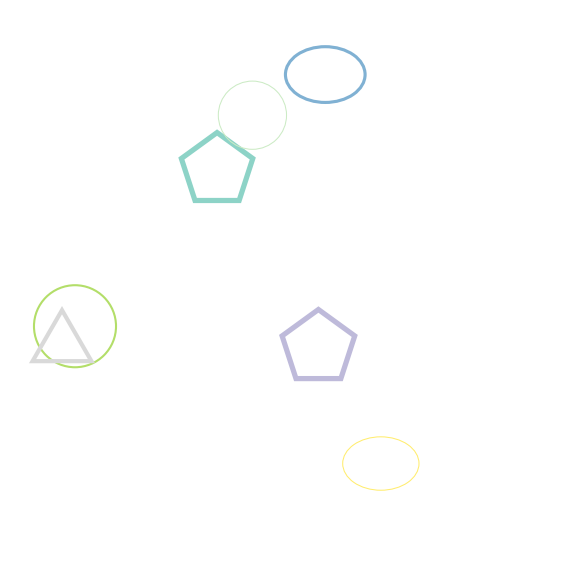[{"shape": "pentagon", "thickness": 2.5, "radius": 0.33, "center": [0.376, 0.705]}, {"shape": "pentagon", "thickness": 2.5, "radius": 0.33, "center": [0.551, 0.397]}, {"shape": "oval", "thickness": 1.5, "radius": 0.34, "center": [0.563, 0.87]}, {"shape": "circle", "thickness": 1, "radius": 0.36, "center": [0.13, 0.434]}, {"shape": "triangle", "thickness": 2, "radius": 0.29, "center": [0.107, 0.403]}, {"shape": "circle", "thickness": 0.5, "radius": 0.3, "center": [0.437, 0.8]}, {"shape": "oval", "thickness": 0.5, "radius": 0.33, "center": [0.659, 0.196]}]